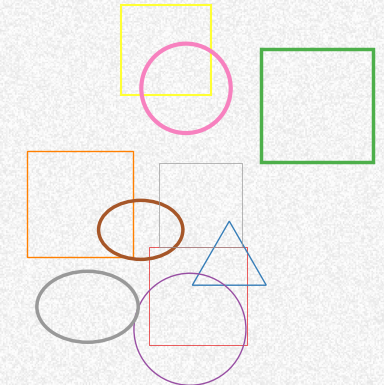[{"shape": "square", "thickness": 0.5, "radius": 0.64, "center": [0.515, 0.231]}, {"shape": "triangle", "thickness": 1, "radius": 0.55, "center": [0.596, 0.315]}, {"shape": "square", "thickness": 2.5, "radius": 0.73, "center": [0.824, 0.726]}, {"shape": "circle", "thickness": 1, "radius": 0.73, "center": [0.493, 0.145]}, {"shape": "square", "thickness": 1, "radius": 0.69, "center": [0.209, 0.471]}, {"shape": "square", "thickness": 1.5, "radius": 0.59, "center": [0.431, 0.871]}, {"shape": "oval", "thickness": 2.5, "radius": 0.55, "center": [0.366, 0.403]}, {"shape": "circle", "thickness": 3, "radius": 0.58, "center": [0.483, 0.771]}, {"shape": "oval", "thickness": 2.5, "radius": 0.66, "center": [0.227, 0.203]}, {"shape": "square", "thickness": 0.5, "radius": 0.54, "center": [0.52, 0.468]}]